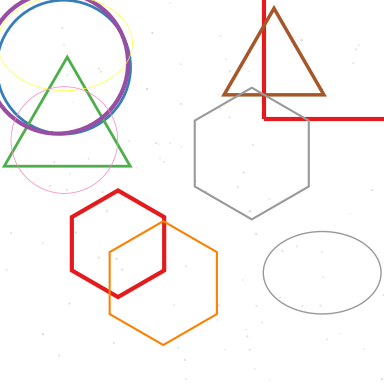[{"shape": "hexagon", "thickness": 3, "radius": 0.69, "center": [0.307, 0.367]}, {"shape": "square", "thickness": 3, "radius": 0.86, "center": [0.858, 0.862]}, {"shape": "circle", "thickness": 2, "radius": 0.87, "center": [0.165, 0.826]}, {"shape": "triangle", "thickness": 2, "radius": 0.94, "center": [0.175, 0.663]}, {"shape": "circle", "thickness": 3, "radius": 0.92, "center": [0.149, 0.836]}, {"shape": "hexagon", "thickness": 1.5, "radius": 0.8, "center": [0.424, 0.265]}, {"shape": "oval", "thickness": 0.5, "radius": 0.88, "center": [0.169, 0.887]}, {"shape": "triangle", "thickness": 2.5, "radius": 0.75, "center": [0.712, 0.829]}, {"shape": "circle", "thickness": 0.5, "radius": 0.69, "center": [0.167, 0.636]}, {"shape": "oval", "thickness": 1, "radius": 0.76, "center": [0.837, 0.292]}, {"shape": "hexagon", "thickness": 1.5, "radius": 0.86, "center": [0.654, 0.601]}]